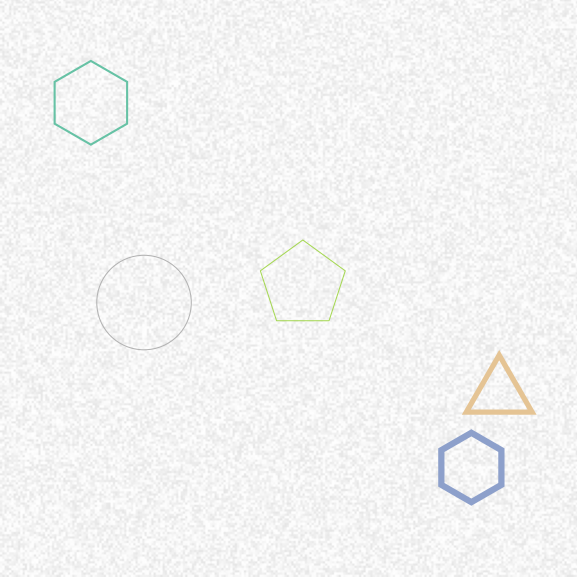[{"shape": "hexagon", "thickness": 1, "radius": 0.36, "center": [0.157, 0.821]}, {"shape": "hexagon", "thickness": 3, "radius": 0.3, "center": [0.816, 0.19]}, {"shape": "pentagon", "thickness": 0.5, "radius": 0.39, "center": [0.524, 0.506]}, {"shape": "triangle", "thickness": 2.5, "radius": 0.33, "center": [0.864, 0.318]}, {"shape": "circle", "thickness": 0.5, "radius": 0.41, "center": [0.249, 0.475]}]